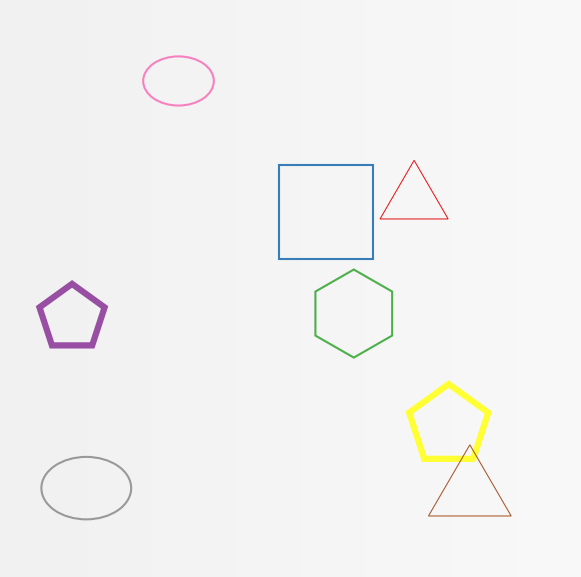[{"shape": "triangle", "thickness": 0.5, "radius": 0.34, "center": [0.712, 0.654]}, {"shape": "square", "thickness": 1, "radius": 0.41, "center": [0.561, 0.632]}, {"shape": "hexagon", "thickness": 1, "radius": 0.38, "center": [0.609, 0.456]}, {"shape": "pentagon", "thickness": 3, "radius": 0.29, "center": [0.124, 0.449]}, {"shape": "pentagon", "thickness": 3, "radius": 0.36, "center": [0.772, 0.263]}, {"shape": "triangle", "thickness": 0.5, "radius": 0.41, "center": [0.808, 0.147]}, {"shape": "oval", "thickness": 1, "radius": 0.3, "center": [0.307, 0.859]}, {"shape": "oval", "thickness": 1, "radius": 0.39, "center": [0.148, 0.154]}]